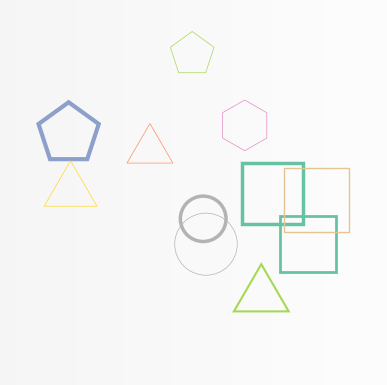[{"shape": "square", "thickness": 2.5, "radius": 0.4, "center": [0.703, 0.497]}, {"shape": "square", "thickness": 2, "radius": 0.36, "center": [0.795, 0.367]}, {"shape": "triangle", "thickness": 0.5, "radius": 0.34, "center": [0.387, 0.611]}, {"shape": "pentagon", "thickness": 3, "radius": 0.41, "center": [0.177, 0.653]}, {"shape": "hexagon", "thickness": 0.5, "radius": 0.33, "center": [0.631, 0.674]}, {"shape": "pentagon", "thickness": 0.5, "radius": 0.3, "center": [0.496, 0.859]}, {"shape": "triangle", "thickness": 1.5, "radius": 0.41, "center": [0.674, 0.232]}, {"shape": "triangle", "thickness": 0.5, "radius": 0.39, "center": [0.182, 0.504]}, {"shape": "square", "thickness": 1, "radius": 0.42, "center": [0.817, 0.48]}, {"shape": "circle", "thickness": 2.5, "radius": 0.29, "center": [0.524, 0.432]}, {"shape": "circle", "thickness": 0.5, "radius": 0.4, "center": [0.532, 0.366]}]